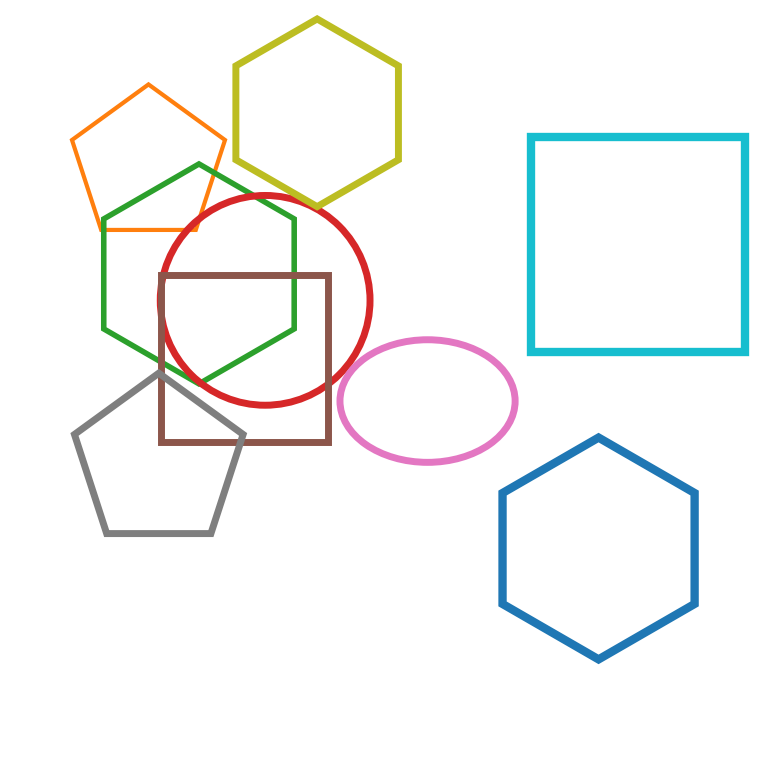[{"shape": "hexagon", "thickness": 3, "radius": 0.72, "center": [0.777, 0.288]}, {"shape": "pentagon", "thickness": 1.5, "radius": 0.52, "center": [0.193, 0.786]}, {"shape": "hexagon", "thickness": 2, "radius": 0.71, "center": [0.258, 0.644]}, {"shape": "circle", "thickness": 2.5, "radius": 0.68, "center": [0.344, 0.61]}, {"shape": "square", "thickness": 2.5, "radius": 0.54, "center": [0.318, 0.534]}, {"shape": "oval", "thickness": 2.5, "radius": 0.57, "center": [0.555, 0.479]}, {"shape": "pentagon", "thickness": 2.5, "radius": 0.58, "center": [0.206, 0.4]}, {"shape": "hexagon", "thickness": 2.5, "radius": 0.61, "center": [0.412, 0.853]}, {"shape": "square", "thickness": 3, "radius": 0.7, "center": [0.828, 0.683]}]